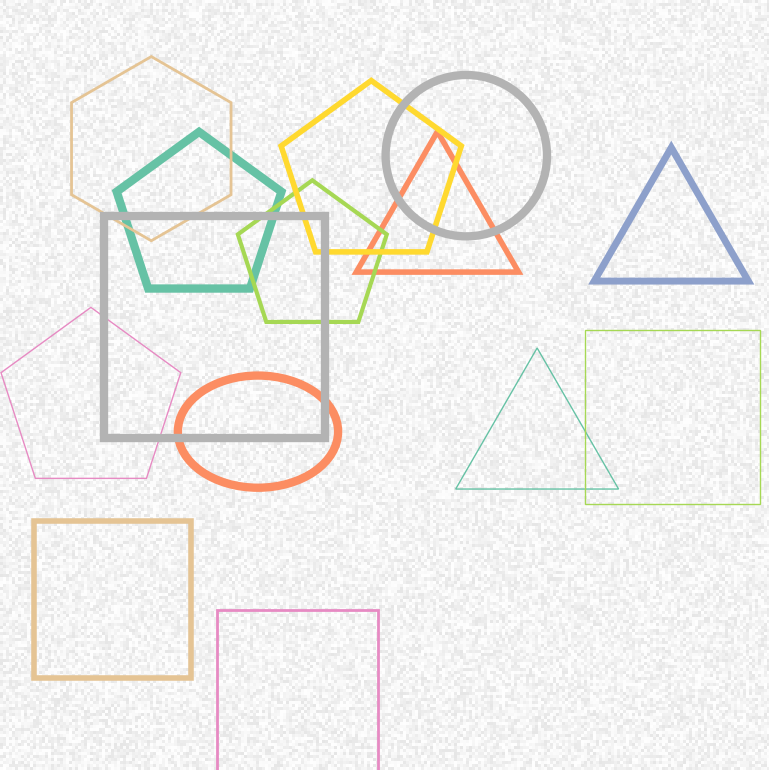[{"shape": "pentagon", "thickness": 3, "radius": 0.56, "center": [0.259, 0.716]}, {"shape": "triangle", "thickness": 0.5, "radius": 0.61, "center": [0.698, 0.426]}, {"shape": "triangle", "thickness": 2, "radius": 0.61, "center": [0.568, 0.707]}, {"shape": "oval", "thickness": 3, "radius": 0.52, "center": [0.335, 0.439]}, {"shape": "triangle", "thickness": 2.5, "radius": 0.58, "center": [0.872, 0.693]}, {"shape": "square", "thickness": 1, "radius": 0.52, "center": [0.386, 0.103]}, {"shape": "pentagon", "thickness": 0.5, "radius": 0.61, "center": [0.118, 0.478]}, {"shape": "pentagon", "thickness": 1.5, "radius": 0.51, "center": [0.406, 0.664]}, {"shape": "square", "thickness": 0.5, "radius": 0.57, "center": [0.873, 0.459]}, {"shape": "pentagon", "thickness": 2, "radius": 0.62, "center": [0.482, 0.772]}, {"shape": "square", "thickness": 2, "radius": 0.51, "center": [0.147, 0.221]}, {"shape": "hexagon", "thickness": 1, "radius": 0.6, "center": [0.196, 0.807]}, {"shape": "circle", "thickness": 3, "radius": 0.52, "center": [0.606, 0.798]}, {"shape": "square", "thickness": 3, "radius": 0.72, "center": [0.278, 0.575]}]